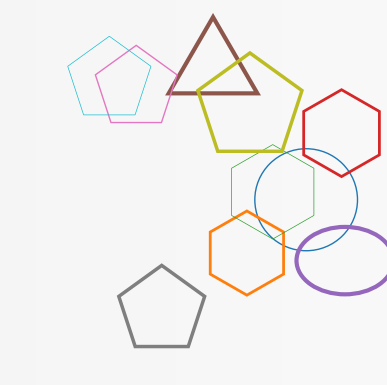[{"shape": "circle", "thickness": 1, "radius": 0.66, "center": [0.79, 0.481]}, {"shape": "hexagon", "thickness": 2, "radius": 0.55, "center": [0.637, 0.343]}, {"shape": "hexagon", "thickness": 0.5, "radius": 0.61, "center": [0.704, 0.502]}, {"shape": "hexagon", "thickness": 2, "radius": 0.56, "center": [0.881, 0.654]}, {"shape": "oval", "thickness": 3, "radius": 0.63, "center": [0.89, 0.323]}, {"shape": "triangle", "thickness": 3, "radius": 0.66, "center": [0.55, 0.824]}, {"shape": "pentagon", "thickness": 1, "radius": 0.55, "center": [0.352, 0.771]}, {"shape": "pentagon", "thickness": 2.5, "radius": 0.58, "center": [0.417, 0.194]}, {"shape": "pentagon", "thickness": 2.5, "radius": 0.71, "center": [0.645, 0.721]}, {"shape": "pentagon", "thickness": 0.5, "radius": 0.56, "center": [0.282, 0.793]}]